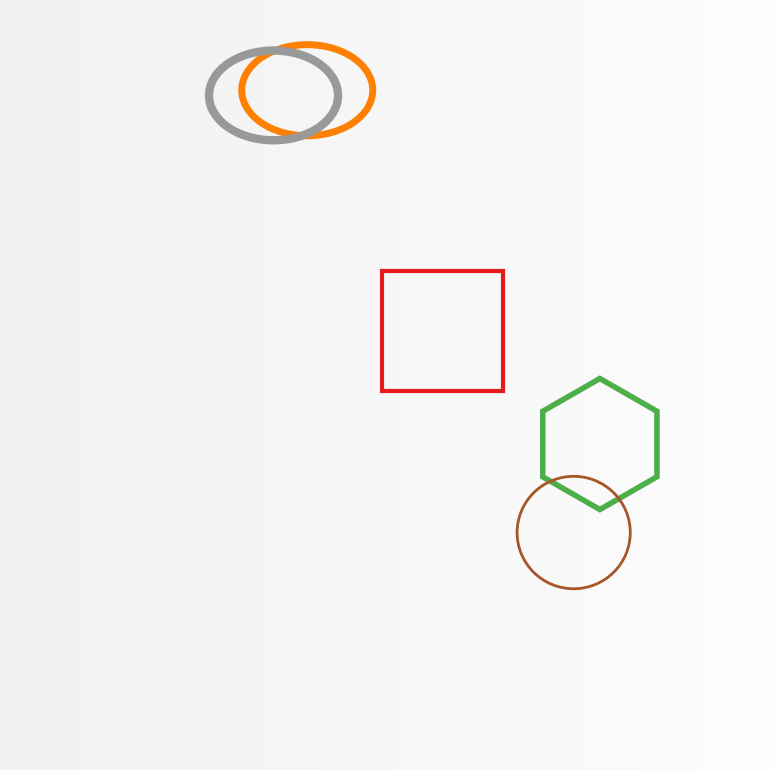[{"shape": "square", "thickness": 1.5, "radius": 0.39, "center": [0.571, 0.57]}, {"shape": "hexagon", "thickness": 2, "radius": 0.43, "center": [0.774, 0.423]}, {"shape": "oval", "thickness": 2.5, "radius": 0.42, "center": [0.396, 0.883]}, {"shape": "circle", "thickness": 1, "radius": 0.37, "center": [0.74, 0.308]}, {"shape": "oval", "thickness": 3, "radius": 0.42, "center": [0.353, 0.876]}]